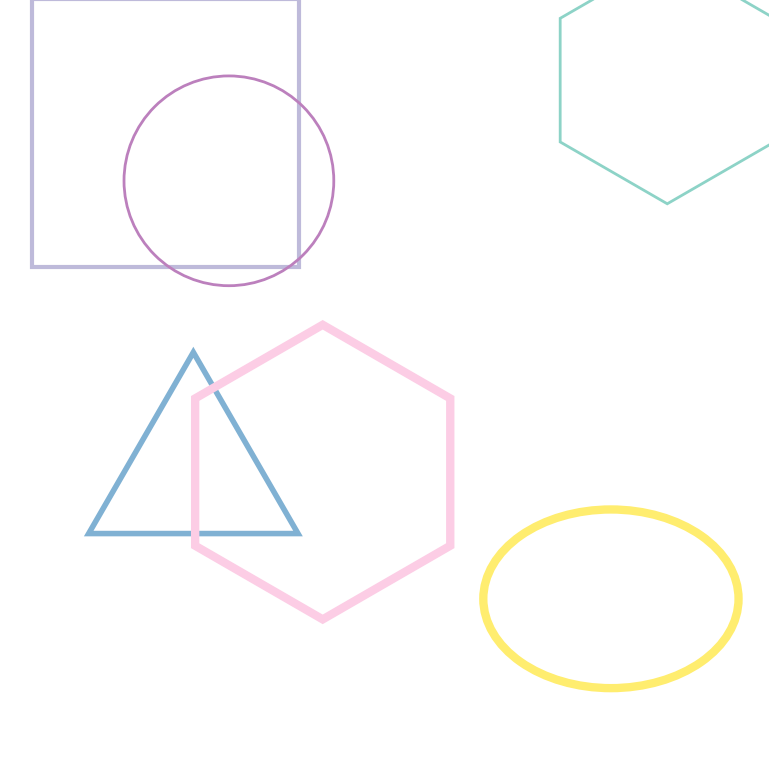[{"shape": "hexagon", "thickness": 1, "radius": 0.8, "center": [0.867, 0.896]}, {"shape": "square", "thickness": 1.5, "radius": 0.87, "center": [0.215, 0.827]}, {"shape": "triangle", "thickness": 2, "radius": 0.78, "center": [0.251, 0.386]}, {"shape": "hexagon", "thickness": 3, "radius": 0.96, "center": [0.419, 0.387]}, {"shape": "circle", "thickness": 1, "radius": 0.68, "center": [0.297, 0.765]}, {"shape": "oval", "thickness": 3, "radius": 0.83, "center": [0.793, 0.222]}]